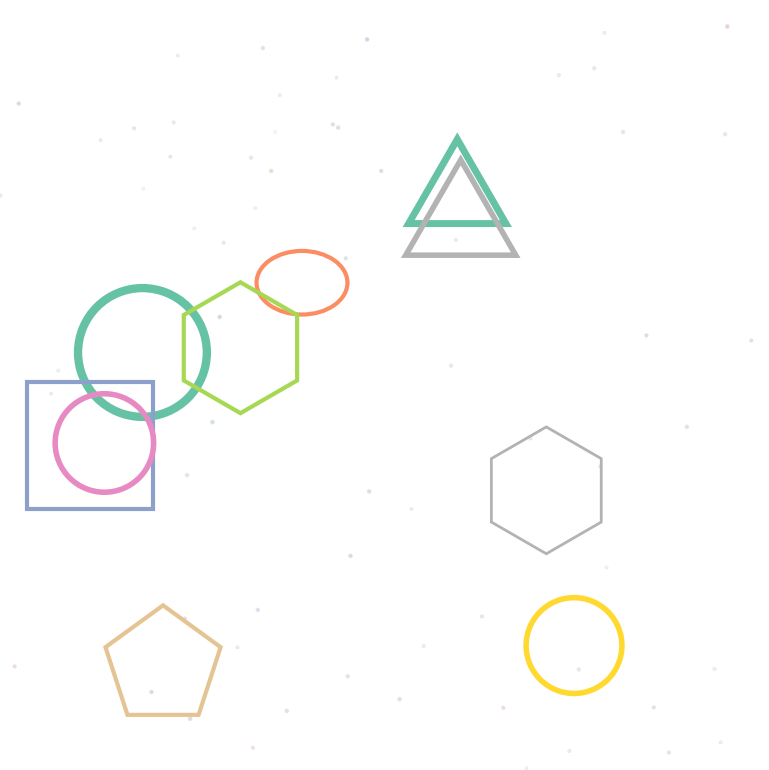[{"shape": "triangle", "thickness": 2.5, "radius": 0.36, "center": [0.594, 0.746]}, {"shape": "circle", "thickness": 3, "radius": 0.42, "center": [0.185, 0.542]}, {"shape": "oval", "thickness": 1.5, "radius": 0.3, "center": [0.392, 0.633]}, {"shape": "square", "thickness": 1.5, "radius": 0.41, "center": [0.117, 0.421]}, {"shape": "circle", "thickness": 2, "radius": 0.32, "center": [0.136, 0.425]}, {"shape": "hexagon", "thickness": 1.5, "radius": 0.42, "center": [0.312, 0.548]}, {"shape": "circle", "thickness": 2, "radius": 0.31, "center": [0.745, 0.162]}, {"shape": "pentagon", "thickness": 1.5, "radius": 0.39, "center": [0.212, 0.135]}, {"shape": "hexagon", "thickness": 1, "radius": 0.41, "center": [0.709, 0.363]}, {"shape": "triangle", "thickness": 2, "radius": 0.41, "center": [0.598, 0.71]}]